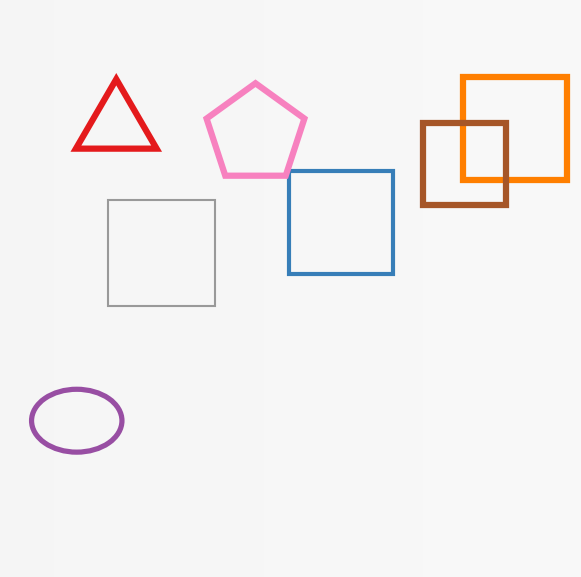[{"shape": "triangle", "thickness": 3, "radius": 0.4, "center": [0.2, 0.782]}, {"shape": "square", "thickness": 2, "radius": 0.45, "center": [0.586, 0.614]}, {"shape": "oval", "thickness": 2.5, "radius": 0.39, "center": [0.132, 0.271]}, {"shape": "square", "thickness": 3, "radius": 0.45, "center": [0.886, 0.777]}, {"shape": "square", "thickness": 3, "radius": 0.36, "center": [0.799, 0.715]}, {"shape": "pentagon", "thickness": 3, "radius": 0.44, "center": [0.44, 0.766]}, {"shape": "square", "thickness": 1, "radius": 0.46, "center": [0.278, 0.561]}]